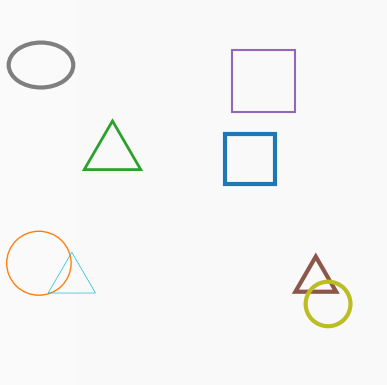[{"shape": "square", "thickness": 3, "radius": 0.33, "center": [0.645, 0.587]}, {"shape": "circle", "thickness": 1, "radius": 0.42, "center": [0.1, 0.316]}, {"shape": "triangle", "thickness": 2, "radius": 0.42, "center": [0.29, 0.602]}, {"shape": "square", "thickness": 1.5, "radius": 0.4, "center": [0.681, 0.79]}, {"shape": "triangle", "thickness": 3, "radius": 0.3, "center": [0.815, 0.273]}, {"shape": "oval", "thickness": 3, "radius": 0.42, "center": [0.106, 0.831]}, {"shape": "circle", "thickness": 3, "radius": 0.29, "center": [0.847, 0.211]}, {"shape": "triangle", "thickness": 0.5, "radius": 0.35, "center": [0.185, 0.274]}]